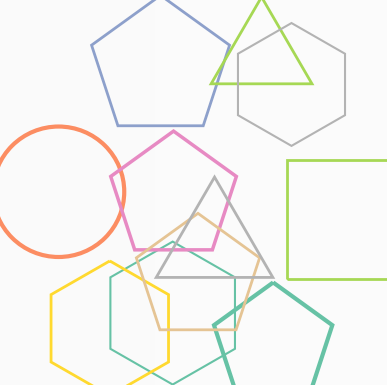[{"shape": "hexagon", "thickness": 1.5, "radius": 0.93, "center": [0.446, 0.187]}, {"shape": "pentagon", "thickness": 3, "radius": 0.8, "center": [0.705, 0.106]}, {"shape": "circle", "thickness": 3, "radius": 0.85, "center": [0.151, 0.502]}, {"shape": "pentagon", "thickness": 2, "radius": 0.94, "center": [0.414, 0.825]}, {"shape": "pentagon", "thickness": 2.5, "radius": 0.85, "center": [0.448, 0.489]}, {"shape": "triangle", "thickness": 2, "radius": 0.75, "center": [0.675, 0.857]}, {"shape": "square", "thickness": 2, "radius": 0.77, "center": [0.895, 0.43]}, {"shape": "hexagon", "thickness": 2, "radius": 0.88, "center": [0.283, 0.147]}, {"shape": "pentagon", "thickness": 2, "radius": 0.84, "center": [0.511, 0.279]}, {"shape": "triangle", "thickness": 2, "radius": 0.87, "center": [0.554, 0.366]}, {"shape": "hexagon", "thickness": 1.5, "radius": 0.8, "center": [0.752, 0.781]}]